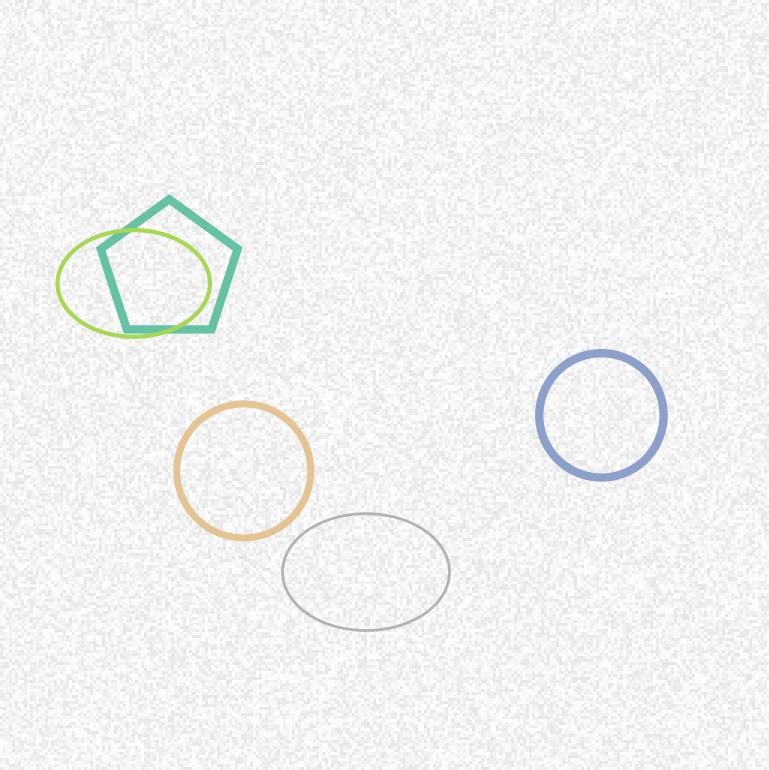[{"shape": "pentagon", "thickness": 3, "radius": 0.47, "center": [0.22, 0.648]}, {"shape": "circle", "thickness": 3, "radius": 0.4, "center": [0.781, 0.461]}, {"shape": "oval", "thickness": 1.5, "radius": 0.49, "center": [0.174, 0.632]}, {"shape": "circle", "thickness": 2.5, "radius": 0.44, "center": [0.317, 0.388]}, {"shape": "oval", "thickness": 1, "radius": 0.54, "center": [0.475, 0.257]}]